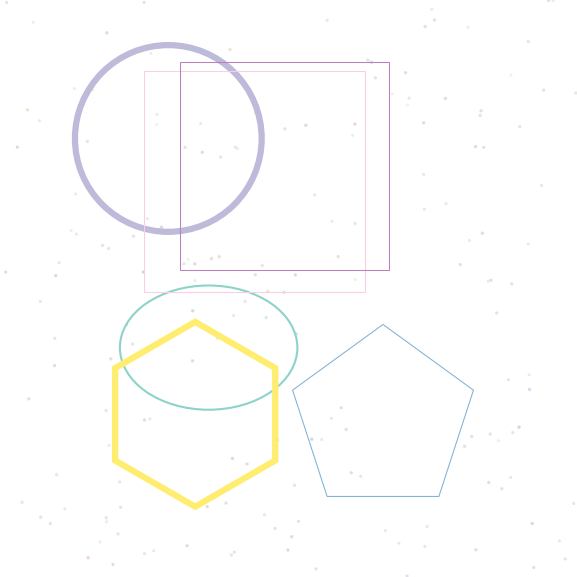[{"shape": "oval", "thickness": 1, "radius": 0.77, "center": [0.361, 0.397]}, {"shape": "circle", "thickness": 3, "radius": 0.81, "center": [0.291, 0.759]}, {"shape": "pentagon", "thickness": 0.5, "radius": 0.82, "center": [0.663, 0.273]}, {"shape": "square", "thickness": 0.5, "radius": 0.96, "center": [0.441, 0.685]}, {"shape": "square", "thickness": 0.5, "radius": 0.9, "center": [0.493, 0.712]}, {"shape": "hexagon", "thickness": 3, "radius": 0.8, "center": [0.338, 0.282]}]